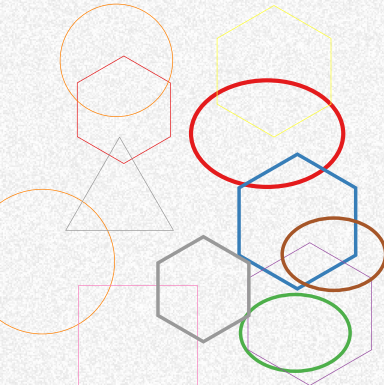[{"shape": "oval", "thickness": 3, "radius": 0.99, "center": [0.694, 0.653]}, {"shape": "hexagon", "thickness": 0.5, "radius": 0.7, "center": [0.322, 0.715]}, {"shape": "hexagon", "thickness": 2.5, "radius": 0.87, "center": [0.772, 0.425]}, {"shape": "oval", "thickness": 2.5, "radius": 0.71, "center": [0.767, 0.135]}, {"shape": "hexagon", "thickness": 0.5, "radius": 0.93, "center": [0.805, 0.184]}, {"shape": "circle", "thickness": 0.5, "radius": 0.73, "center": [0.302, 0.843]}, {"shape": "circle", "thickness": 0.5, "radius": 0.94, "center": [0.11, 0.32]}, {"shape": "hexagon", "thickness": 0.5, "radius": 0.85, "center": [0.712, 0.815]}, {"shape": "oval", "thickness": 2.5, "radius": 0.67, "center": [0.867, 0.34]}, {"shape": "square", "thickness": 0.5, "radius": 0.77, "center": [0.357, 0.107]}, {"shape": "hexagon", "thickness": 2.5, "radius": 0.68, "center": [0.528, 0.249]}, {"shape": "triangle", "thickness": 0.5, "radius": 0.81, "center": [0.311, 0.482]}]